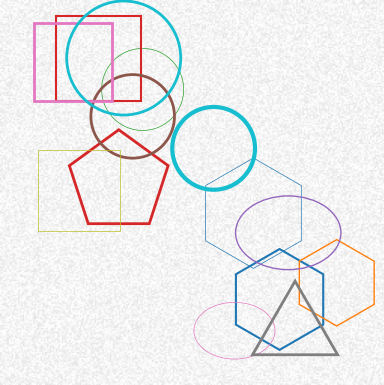[{"shape": "hexagon", "thickness": 1.5, "radius": 0.65, "center": [0.726, 0.222]}, {"shape": "hexagon", "thickness": 0.5, "radius": 0.72, "center": [0.658, 0.446]}, {"shape": "hexagon", "thickness": 1, "radius": 0.56, "center": [0.875, 0.265]}, {"shape": "circle", "thickness": 0.5, "radius": 0.53, "center": [0.371, 0.768]}, {"shape": "square", "thickness": 1.5, "radius": 0.56, "center": [0.256, 0.849]}, {"shape": "pentagon", "thickness": 2, "radius": 0.67, "center": [0.308, 0.528]}, {"shape": "oval", "thickness": 1, "radius": 0.68, "center": [0.749, 0.395]}, {"shape": "circle", "thickness": 2, "radius": 0.54, "center": [0.345, 0.698]}, {"shape": "square", "thickness": 2, "radius": 0.51, "center": [0.189, 0.84]}, {"shape": "oval", "thickness": 0.5, "radius": 0.53, "center": [0.609, 0.141]}, {"shape": "triangle", "thickness": 2, "radius": 0.64, "center": [0.766, 0.142]}, {"shape": "square", "thickness": 0.5, "radius": 0.53, "center": [0.206, 0.505]}, {"shape": "circle", "thickness": 3, "radius": 0.54, "center": [0.555, 0.615]}, {"shape": "circle", "thickness": 2, "radius": 0.74, "center": [0.321, 0.849]}]